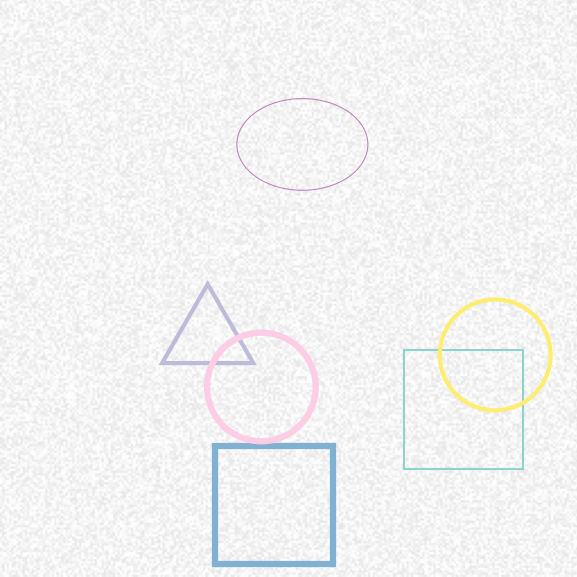[{"shape": "square", "thickness": 1, "radius": 0.52, "center": [0.803, 0.29]}, {"shape": "triangle", "thickness": 2, "radius": 0.46, "center": [0.36, 0.416]}, {"shape": "square", "thickness": 3, "radius": 0.51, "center": [0.475, 0.125]}, {"shape": "circle", "thickness": 3, "radius": 0.47, "center": [0.453, 0.329]}, {"shape": "oval", "thickness": 0.5, "radius": 0.57, "center": [0.524, 0.749]}, {"shape": "circle", "thickness": 2, "radius": 0.48, "center": [0.857, 0.385]}]